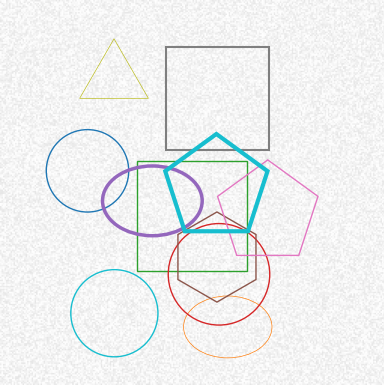[{"shape": "circle", "thickness": 1, "radius": 0.54, "center": [0.227, 0.556]}, {"shape": "oval", "thickness": 0.5, "radius": 0.57, "center": [0.592, 0.151]}, {"shape": "square", "thickness": 1, "radius": 0.71, "center": [0.498, 0.44]}, {"shape": "circle", "thickness": 1, "radius": 0.66, "center": [0.569, 0.288]}, {"shape": "oval", "thickness": 2.5, "radius": 0.65, "center": [0.396, 0.478]}, {"shape": "hexagon", "thickness": 1, "radius": 0.59, "center": [0.564, 0.332]}, {"shape": "pentagon", "thickness": 1, "radius": 0.69, "center": [0.695, 0.448]}, {"shape": "square", "thickness": 1.5, "radius": 0.67, "center": [0.564, 0.744]}, {"shape": "triangle", "thickness": 0.5, "radius": 0.52, "center": [0.296, 0.796]}, {"shape": "pentagon", "thickness": 3, "radius": 0.7, "center": [0.562, 0.512]}, {"shape": "circle", "thickness": 1, "radius": 0.57, "center": [0.297, 0.186]}]